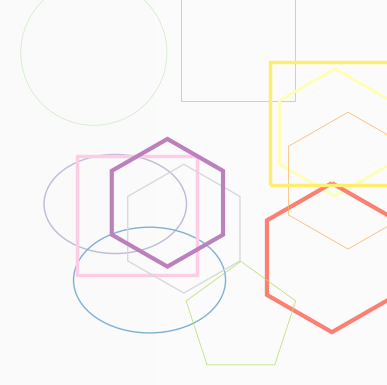[{"shape": "square", "thickness": 0.5, "radius": 0.74, "center": [0.614, 0.884]}, {"shape": "hexagon", "thickness": 2, "radius": 0.83, "center": [0.865, 0.656]}, {"shape": "oval", "thickness": 1, "radius": 0.92, "center": [0.297, 0.47]}, {"shape": "hexagon", "thickness": 3, "radius": 0.97, "center": [0.856, 0.331]}, {"shape": "oval", "thickness": 1, "radius": 0.98, "center": [0.386, 0.273]}, {"shape": "hexagon", "thickness": 0.5, "radius": 0.89, "center": [0.898, 0.531]}, {"shape": "pentagon", "thickness": 0.5, "radius": 0.74, "center": [0.622, 0.172]}, {"shape": "square", "thickness": 2.5, "radius": 0.77, "center": [0.354, 0.44]}, {"shape": "hexagon", "thickness": 1, "radius": 0.84, "center": [0.474, 0.406]}, {"shape": "hexagon", "thickness": 3, "radius": 0.83, "center": [0.432, 0.473]}, {"shape": "circle", "thickness": 0.5, "radius": 0.94, "center": [0.242, 0.863]}, {"shape": "square", "thickness": 2.5, "radius": 0.8, "center": [0.857, 0.679]}]